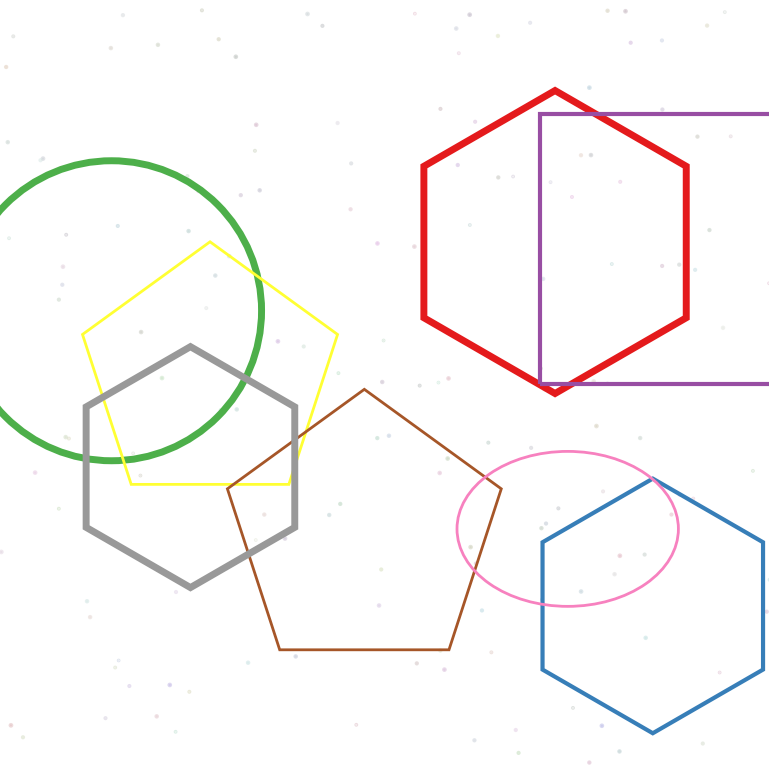[{"shape": "hexagon", "thickness": 2.5, "radius": 0.98, "center": [0.721, 0.686]}, {"shape": "hexagon", "thickness": 1.5, "radius": 0.83, "center": [0.848, 0.213]}, {"shape": "circle", "thickness": 2.5, "radius": 0.97, "center": [0.145, 0.596]}, {"shape": "square", "thickness": 1.5, "radius": 0.88, "center": [0.876, 0.676]}, {"shape": "pentagon", "thickness": 1, "radius": 0.87, "center": [0.273, 0.512]}, {"shape": "pentagon", "thickness": 1, "radius": 0.93, "center": [0.473, 0.307]}, {"shape": "oval", "thickness": 1, "radius": 0.72, "center": [0.737, 0.313]}, {"shape": "hexagon", "thickness": 2.5, "radius": 0.78, "center": [0.247, 0.393]}]